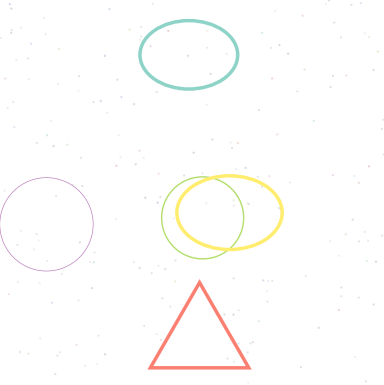[{"shape": "oval", "thickness": 2.5, "radius": 0.63, "center": [0.49, 0.858]}, {"shape": "triangle", "thickness": 2.5, "radius": 0.74, "center": [0.518, 0.118]}, {"shape": "circle", "thickness": 1, "radius": 0.53, "center": [0.526, 0.434]}, {"shape": "circle", "thickness": 0.5, "radius": 0.61, "center": [0.121, 0.417]}, {"shape": "oval", "thickness": 2.5, "radius": 0.68, "center": [0.596, 0.448]}]